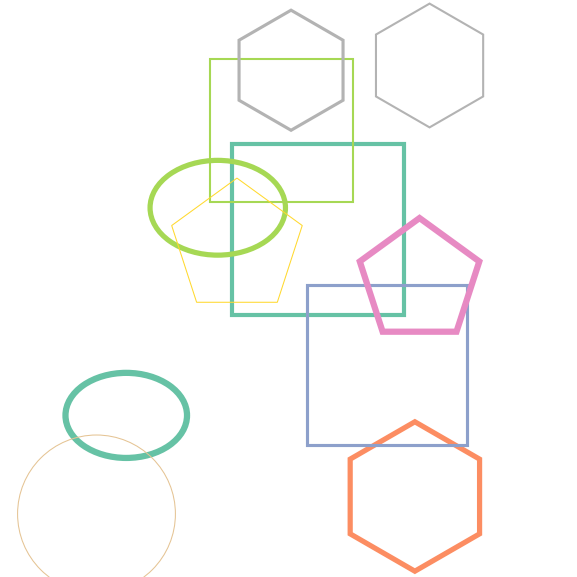[{"shape": "oval", "thickness": 3, "radius": 0.53, "center": [0.219, 0.28]}, {"shape": "square", "thickness": 2, "radius": 0.74, "center": [0.55, 0.602]}, {"shape": "hexagon", "thickness": 2.5, "radius": 0.65, "center": [0.718, 0.139]}, {"shape": "square", "thickness": 1.5, "radius": 0.69, "center": [0.67, 0.367]}, {"shape": "pentagon", "thickness": 3, "radius": 0.54, "center": [0.726, 0.513]}, {"shape": "square", "thickness": 1, "radius": 0.62, "center": [0.488, 0.774]}, {"shape": "oval", "thickness": 2.5, "radius": 0.59, "center": [0.377, 0.639]}, {"shape": "pentagon", "thickness": 0.5, "radius": 0.59, "center": [0.41, 0.572]}, {"shape": "circle", "thickness": 0.5, "radius": 0.68, "center": [0.167, 0.109]}, {"shape": "hexagon", "thickness": 1, "radius": 0.54, "center": [0.744, 0.886]}, {"shape": "hexagon", "thickness": 1.5, "radius": 0.52, "center": [0.504, 0.878]}]